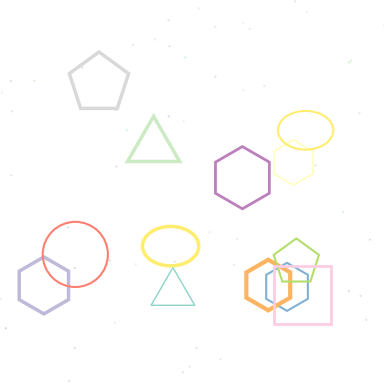[{"shape": "triangle", "thickness": 1, "radius": 0.33, "center": [0.449, 0.24]}, {"shape": "hexagon", "thickness": 1, "radius": 0.29, "center": [0.762, 0.578]}, {"shape": "hexagon", "thickness": 2.5, "radius": 0.37, "center": [0.114, 0.259]}, {"shape": "circle", "thickness": 1.5, "radius": 0.42, "center": [0.196, 0.339]}, {"shape": "hexagon", "thickness": 1.5, "radius": 0.31, "center": [0.746, 0.255]}, {"shape": "hexagon", "thickness": 3, "radius": 0.33, "center": [0.697, 0.26]}, {"shape": "pentagon", "thickness": 1.5, "radius": 0.31, "center": [0.77, 0.319]}, {"shape": "square", "thickness": 2, "radius": 0.37, "center": [0.786, 0.234]}, {"shape": "pentagon", "thickness": 2.5, "radius": 0.4, "center": [0.257, 0.784]}, {"shape": "hexagon", "thickness": 2, "radius": 0.4, "center": [0.63, 0.538]}, {"shape": "triangle", "thickness": 2.5, "radius": 0.39, "center": [0.399, 0.62]}, {"shape": "oval", "thickness": 2.5, "radius": 0.37, "center": [0.443, 0.361]}, {"shape": "oval", "thickness": 1.5, "radius": 0.36, "center": [0.794, 0.662]}]